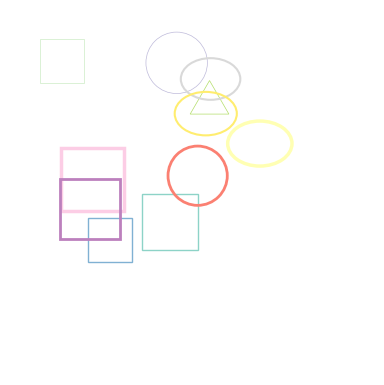[{"shape": "square", "thickness": 1, "radius": 0.37, "center": [0.442, 0.424]}, {"shape": "oval", "thickness": 2.5, "radius": 0.42, "center": [0.675, 0.627]}, {"shape": "circle", "thickness": 0.5, "radius": 0.4, "center": [0.459, 0.837]}, {"shape": "circle", "thickness": 2, "radius": 0.38, "center": [0.513, 0.544]}, {"shape": "square", "thickness": 1, "radius": 0.29, "center": [0.286, 0.377]}, {"shape": "triangle", "thickness": 0.5, "radius": 0.29, "center": [0.544, 0.733]}, {"shape": "square", "thickness": 2.5, "radius": 0.41, "center": [0.239, 0.533]}, {"shape": "oval", "thickness": 1.5, "radius": 0.39, "center": [0.547, 0.795]}, {"shape": "square", "thickness": 2, "radius": 0.39, "center": [0.233, 0.458]}, {"shape": "square", "thickness": 0.5, "radius": 0.29, "center": [0.16, 0.842]}, {"shape": "oval", "thickness": 1.5, "radius": 0.4, "center": [0.534, 0.705]}]